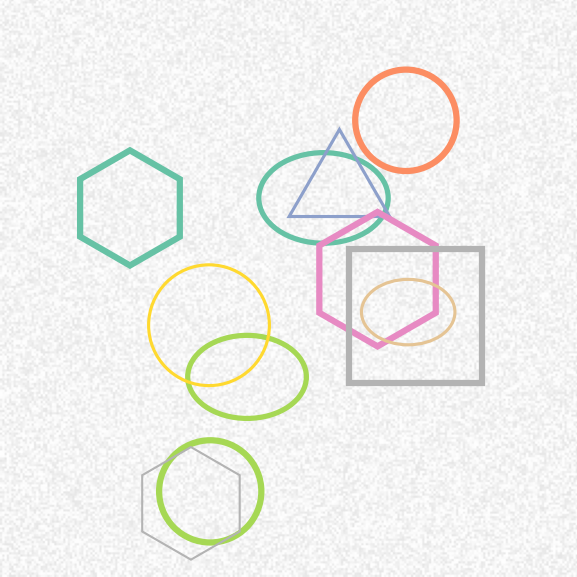[{"shape": "oval", "thickness": 2.5, "radius": 0.56, "center": [0.56, 0.656]}, {"shape": "hexagon", "thickness": 3, "radius": 0.5, "center": [0.225, 0.639]}, {"shape": "circle", "thickness": 3, "radius": 0.44, "center": [0.703, 0.791]}, {"shape": "triangle", "thickness": 1.5, "radius": 0.5, "center": [0.588, 0.674]}, {"shape": "hexagon", "thickness": 3, "radius": 0.58, "center": [0.654, 0.516]}, {"shape": "oval", "thickness": 2.5, "radius": 0.51, "center": [0.428, 0.347]}, {"shape": "circle", "thickness": 3, "radius": 0.44, "center": [0.364, 0.148]}, {"shape": "circle", "thickness": 1.5, "radius": 0.52, "center": [0.362, 0.436]}, {"shape": "oval", "thickness": 1.5, "radius": 0.4, "center": [0.707, 0.459]}, {"shape": "square", "thickness": 3, "radius": 0.58, "center": [0.72, 0.452]}, {"shape": "hexagon", "thickness": 1, "radius": 0.49, "center": [0.331, 0.128]}]